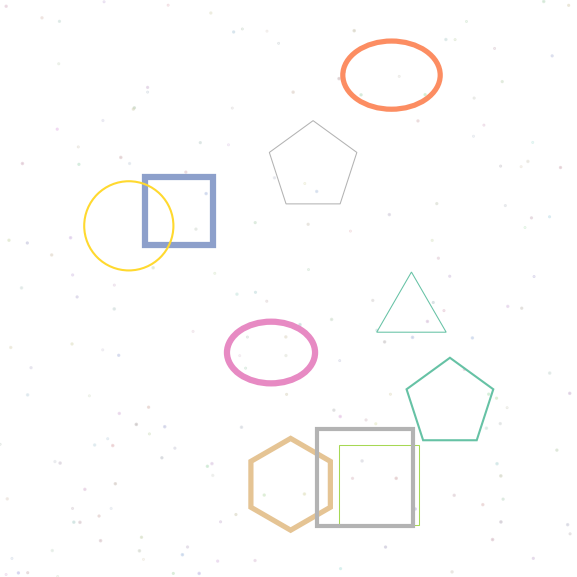[{"shape": "triangle", "thickness": 0.5, "radius": 0.35, "center": [0.712, 0.459]}, {"shape": "pentagon", "thickness": 1, "radius": 0.39, "center": [0.779, 0.301]}, {"shape": "oval", "thickness": 2.5, "radius": 0.42, "center": [0.678, 0.869]}, {"shape": "square", "thickness": 3, "radius": 0.3, "center": [0.31, 0.634]}, {"shape": "oval", "thickness": 3, "radius": 0.38, "center": [0.469, 0.389]}, {"shape": "square", "thickness": 0.5, "radius": 0.35, "center": [0.656, 0.159]}, {"shape": "circle", "thickness": 1, "radius": 0.39, "center": [0.223, 0.608]}, {"shape": "hexagon", "thickness": 2.5, "radius": 0.4, "center": [0.503, 0.161]}, {"shape": "square", "thickness": 2, "radius": 0.42, "center": [0.632, 0.172]}, {"shape": "pentagon", "thickness": 0.5, "radius": 0.4, "center": [0.542, 0.711]}]